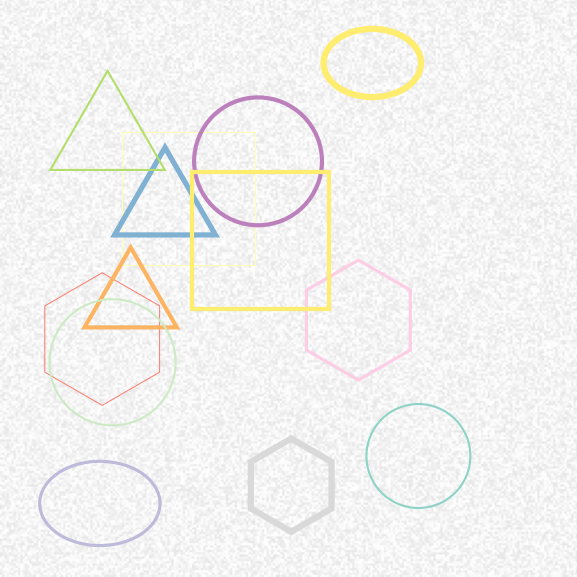[{"shape": "circle", "thickness": 1, "radius": 0.45, "center": [0.724, 0.21]}, {"shape": "square", "thickness": 0.5, "radius": 0.58, "center": [0.326, 0.655]}, {"shape": "oval", "thickness": 1.5, "radius": 0.52, "center": [0.173, 0.127]}, {"shape": "hexagon", "thickness": 0.5, "radius": 0.57, "center": [0.177, 0.412]}, {"shape": "triangle", "thickness": 2.5, "radius": 0.5, "center": [0.286, 0.643]}, {"shape": "triangle", "thickness": 2, "radius": 0.46, "center": [0.226, 0.478]}, {"shape": "triangle", "thickness": 1, "radius": 0.57, "center": [0.186, 0.762]}, {"shape": "hexagon", "thickness": 1.5, "radius": 0.52, "center": [0.621, 0.445]}, {"shape": "hexagon", "thickness": 3, "radius": 0.4, "center": [0.504, 0.159]}, {"shape": "circle", "thickness": 2, "radius": 0.55, "center": [0.447, 0.72]}, {"shape": "circle", "thickness": 1, "radius": 0.55, "center": [0.195, 0.372]}, {"shape": "square", "thickness": 2, "radius": 0.6, "center": [0.451, 0.583]}, {"shape": "oval", "thickness": 3, "radius": 0.42, "center": [0.645, 0.89]}]